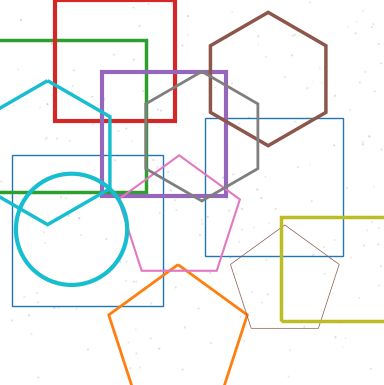[{"shape": "square", "thickness": 1, "radius": 0.9, "center": [0.712, 0.515]}, {"shape": "square", "thickness": 1, "radius": 0.98, "center": [0.227, 0.402]}, {"shape": "pentagon", "thickness": 2, "radius": 0.95, "center": [0.462, 0.124]}, {"shape": "square", "thickness": 2.5, "radius": 0.99, "center": [0.18, 0.699]}, {"shape": "square", "thickness": 3, "radius": 0.78, "center": [0.298, 0.843]}, {"shape": "square", "thickness": 3, "radius": 0.81, "center": [0.427, 0.651]}, {"shape": "hexagon", "thickness": 2.5, "radius": 0.87, "center": [0.697, 0.795]}, {"shape": "pentagon", "thickness": 0.5, "radius": 0.74, "center": [0.74, 0.267]}, {"shape": "pentagon", "thickness": 1.5, "radius": 0.83, "center": [0.465, 0.431]}, {"shape": "hexagon", "thickness": 2, "radius": 0.84, "center": [0.524, 0.646]}, {"shape": "square", "thickness": 2.5, "radius": 0.68, "center": [0.866, 0.301]}, {"shape": "circle", "thickness": 3, "radius": 0.72, "center": [0.186, 0.404]}, {"shape": "hexagon", "thickness": 2.5, "radius": 0.93, "center": [0.124, 0.604]}]